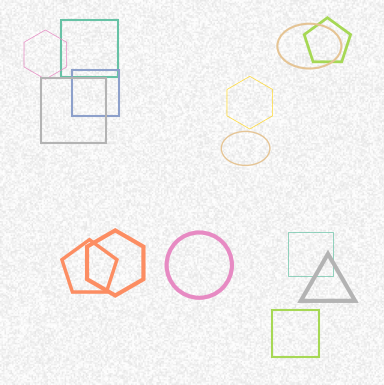[{"shape": "square", "thickness": 0.5, "radius": 0.29, "center": [0.807, 0.34]}, {"shape": "square", "thickness": 1.5, "radius": 0.37, "center": [0.233, 0.874]}, {"shape": "pentagon", "thickness": 2.5, "radius": 0.38, "center": [0.232, 0.302]}, {"shape": "hexagon", "thickness": 3, "radius": 0.42, "center": [0.299, 0.317]}, {"shape": "square", "thickness": 1.5, "radius": 0.3, "center": [0.248, 0.758]}, {"shape": "circle", "thickness": 3, "radius": 0.42, "center": [0.518, 0.311]}, {"shape": "hexagon", "thickness": 0.5, "radius": 0.32, "center": [0.118, 0.858]}, {"shape": "pentagon", "thickness": 2, "radius": 0.32, "center": [0.85, 0.891]}, {"shape": "square", "thickness": 1.5, "radius": 0.3, "center": [0.768, 0.135]}, {"shape": "hexagon", "thickness": 0.5, "radius": 0.34, "center": [0.649, 0.733]}, {"shape": "oval", "thickness": 1.5, "radius": 0.42, "center": [0.804, 0.88]}, {"shape": "oval", "thickness": 1, "radius": 0.32, "center": [0.638, 0.615]}, {"shape": "square", "thickness": 1.5, "radius": 0.42, "center": [0.19, 0.714]}, {"shape": "triangle", "thickness": 3, "radius": 0.41, "center": [0.852, 0.259]}]